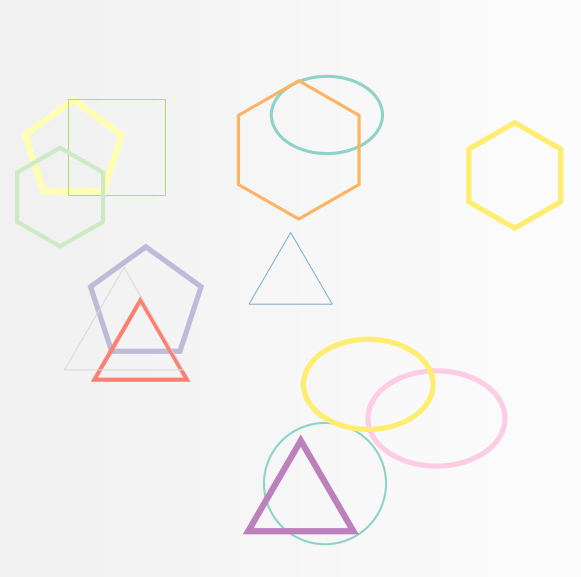[{"shape": "circle", "thickness": 1, "radius": 0.53, "center": [0.559, 0.162]}, {"shape": "oval", "thickness": 1.5, "radius": 0.48, "center": [0.562, 0.8]}, {"shape": "pentagon", "thickness": 3, "radius": 0.44, "center": [0.126, 0.738]}, {"shape": "pentagon", "thickness": 2.5, "radius": 0.5, "center": [0.251, 0.472]}, {"shape": "triangle", "thickness": 2, "radius": 0.46, "center": [0.242, 0.388]}, {"shape": "triangle", "thickness": 0.5, "radius": 0.41, "center": [0.5, 0.514]}, {"shape": "hexagon", "thickness": 1.5, "radius": 0.6, "center": [0.514, 0.74]}, {"shape": "square", "thickness": 0.5, "radius": 0.41, "center": [0.2, 0.744]}, {"shape": "oval", "thickness": 2.5, "radius": 0.59, "center": [0.751, 0.274]}, {"shape": "triangle", "thickness": 0.5, "radius": 0.59, "center": [0.213, 0.418]}, {"shape": "triangle", "thickness": 3, "radius": 0.52, "center": [0.517, 0.132]}, {"shape": "hexagon", "thickness": 2, "radius": 0.43, "center": [0.103, 0.658]}, {"shape": "hexagon", "thickness": 2.5, "radius": 0.46, "center": [0.886, 0.695]}, {"shape": "oval", "thickness": 2.5, "radius": 0.56, "center": [0.634, 0.334]}]